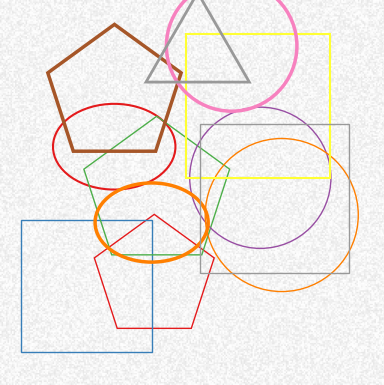[{"shape": "oval", "thickness": 1.5, "radius": 0.8, "center": [0.297, 0.619]}, {"shape": "pentagon", "thickness": 1, "radius": 0.82, "center": [0.401, 0.28]}, {"shape": "square", "thickness": 1, "radius": 0.85, "center": [0.224, 0.257]}, {"shape": "pentagon", "thickness": 1, "radius": 1.0, "center": [0.407, 0.499]}, {"shape": "circle", "thickness": 1, "radius": 0.92, "center": [0.676, 0.538]}, {"shape": "circle", "thickness": 1, "radius": 0.99, "center": [0.732, 0.441]}, {"shape": "oval", "thickness": 2.5, "radius": 0.73, "center": [0.394, 0.422]}, {"shape": "square", "thickness": 1.5, "radius": 0.93, "center": [0.67, 0.725]}, {"shape": "pentagon", "thickness": 2.5, "radius": 0.91, "center": [0.297, 0.755]}, {"shape": "circle", "thickness": 2.5, "radius": 0.85, "center": [0.602, 0.881]}, {"shape": "square", "thickness": 1, "radius": 0.97, "center": [0.713, 0.485]}, {"shape": "triangle", "thickness": 2, "radius": 0.78, "center": [0.513, 0.864]}]